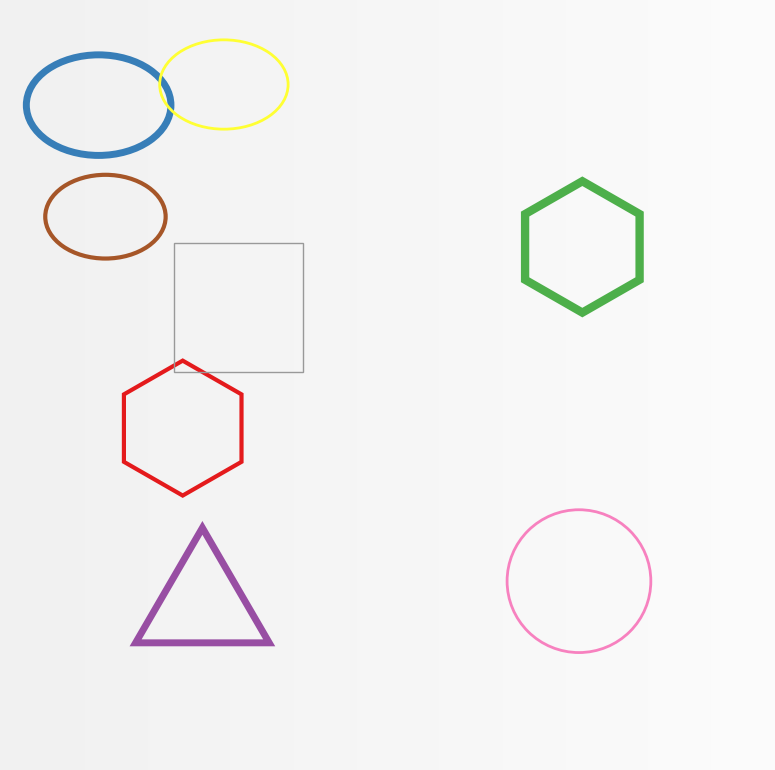[{"shape": "hexagon", "thickness": 1.5, "radius": 0.44, "center": [0.236, 0.444]}, {"shape": "oval", "thickness": 2.5, "radius": 0.47, "center": [0.127, 0.863]}, {"shape": "hexagon", "thickness": 3, "radius": 0.43, "center": [0.751, 0.679]}, {"shape": "triangle", "thickness": 2.5, "radius": 0.5, "center": [0.261, 0.215]}, {"shape": "oval", "thickness": 1, "radius": 0.41, "center": [0.289, 0.89]}, {"shape": "oval", "thickness": 1.5, "radius": 0.39, "center": [0.136, 0.719]}, {"shape": "circle", "thickness": 1, "radius": 0.46, "center": [0.747, 0.245]}, {"shape": "square", "thickness": 0.5, "radius": 0.42, "center": [0.308, 0.6]}]